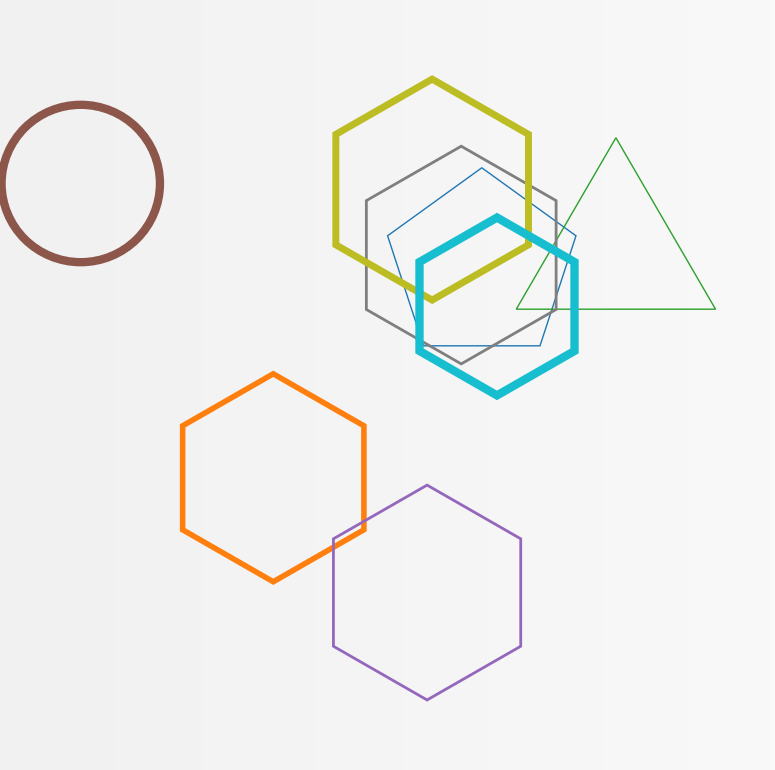[{"shape": "pentagon", "thickness": 0.5, "radius": 0.64, "center": [0.622, 0.654]}, {"shape": "hexagon", "thickness": 2, "radius": 0.68, "center": [0.353, 0.379]}, {"shape": "triangle", "thickness": 0.5, "radius": 0.74, "center": [0.795, 0.673]}, {"shape": "hexagon", "thickness": 1, "radius": 0.7, "center": [0.551, 0.23]}, {"shape": "circle", "thickness": 3, "radius": 0.51, "center": [0.104, 0.762]}, {"shape": "hexagon", "thickness": 1, "radius": 0.71, "center": [0.595, 0.669]}, {"shape": "hexagon", "thickness": 2.5, "radius": 0.72, "center": [0.558, 0.754]}, {"shape": "hexagon", "thickness": 3, "radius": 0.58, "center": [0.641, 0.602]}]